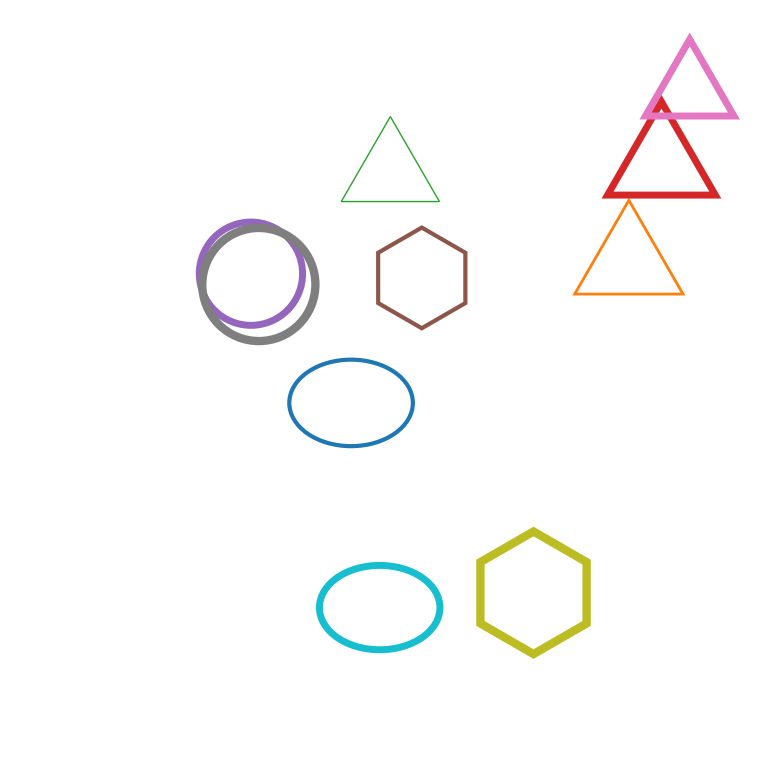[{"shape": "oval", "thickness": 1.5, "radius": 0.4, "center": [0.456, 0.477]}, {"shape": "triangle", "thickness": 1, "radius": 0.41, "center": [0.817, 0.659]}, {"shape": "triangle", "thickness": 0.5, "radius": 0.37, "center": [0.507, 0.775]}, {"shape": "triangle", "thickness": 2.5, "radius": 0.4, "center": [0.859, 0.787]}, {"shape": "circle", "thickness": 2.5, "radius": 0.34, "center": [0.326, 0.645]}, {"shape": "hexagon", "thickness": 1.5, "radius": 0.33, "center": [0.548, 0.639]}, {"shape": "triangle", "thickness": 2.5, "radius": 0.33, "center": [0.896, 0.882]}, {"shape": "circle", "thickness": 3, "radius": 0.37, "center": [0.336, 0.631]}, {"shape": "hexagon", "thickness": 3, "radius": 0.4, "center": [0.693, 0.23]}, {"shape": "oval", "thickness": 2.5, "radius": 0.39, "center": [0.493, 0.211]}]